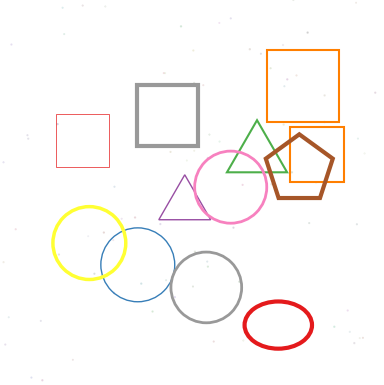[{"shape": "oval", "thickness": 3, "radius": 0.44, "center": [0.723, 0.156]}, {"shape": "square", "thickness": 0.5, "radius": 0.35, "center": [0.214, 0.636]}, {"shape": "circle", "thickness": 1, "radius": 0.48, "center": [0.358, 0.312]}, {"shape": "triangle", "thickness": 1.5, "radius": 0.45, "center": [0.668, 0.598]}, {"shape": "triangle", "thickness": 1, "radius": 0.39, "center": [0.48, 0.468]}, {"shape": "square", "thickness": 1.5, "radius": 0.36, "center": [0.823, 0.599]}, {"shape": "square", "thickness": 1.5, "radius": 0.47, "center": [0.787, 0.776]}, {"shape": "circle", "thickness": 2.5, "radius": 0.47, "center": [0.232, 0.369]}, {"shape": "pentagon", "thickness": 3, "radius": 0.46, "center": [0.777, 0.56]}, {"shape": "circle", "thickness": 2, "radius": 0.47, "center": [0.599, 0.514]}, {"shape": "square", "thickness": 3, "radius": 0.4, "center": [0.435, 0.701]}, {"shape": "circle", "thickness": 2, "radius": 0.46, "center": [0.536, 0.253]}]